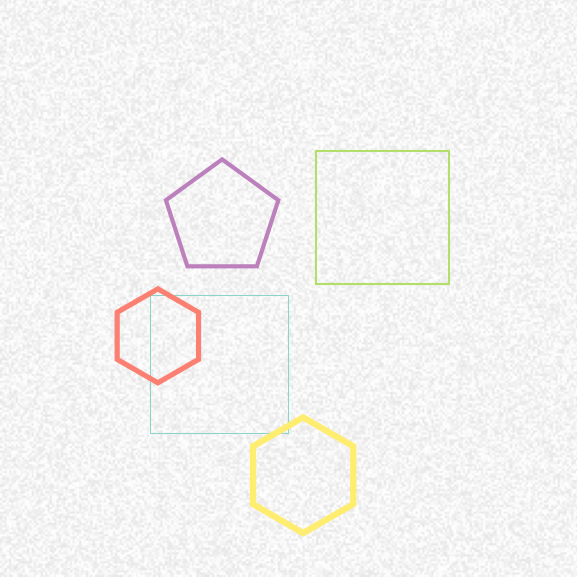[{"shape": "square", "thickness": 0.5, "radius": 0.6, "center": [0.379, 0.37]}, {"shape": "hexagon", "thickness": 2.5, "radius": 0.41, "center": [0.273, 0.418]}, {"shape": "square", "thickness": 1, "radius": 0.58, "center": [0.663, 0.623]}, {"shape": "pentagon", "thickness": 2, "radius": 0.51, "center": [0.385, 0.621]}, {"shape": "hexagon", "thickness": 3, "radius": 0.5, "center": [0.525, 0.176]}]